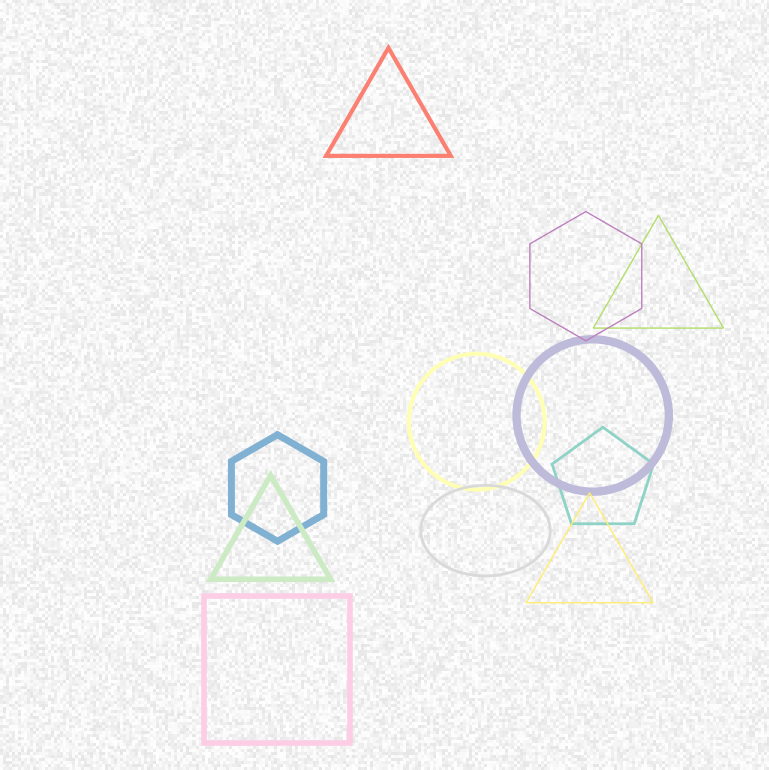[{"shape": "pentagon", "thickness": 1, "radius": 0.35, "center": [0.783, 0.376]}, {"shape": "circle", "thickness": 1.5, "radius": 0.44, "center": [0.619, 0.452]}, {"shape": "circle", "thickness": 3, "radius": 0.49, "center": [0.77, 0.46]}, {"shape": "triangle", "thickness": 1.5, "radius": 0.47, "center": [0.504, 0.844]}, {"shape": "hexagon", "thickness": 2.5, "radius": 0.35, "center": [0.36, 0.366]}, {"shape": "triangle", "thickness": 0.5, "radius": 0.49, "center": [0.855, 0.623]}, {"shape": "square", "thickness": 2, "radius": 0.47, "center": [0.359, 0.131]}, {"shape": "oval", "thickness": 1, "radius": 0.42, "center": [0.631, 0.311]}, {"shape": "hexagon", "thickness": 0.5, "radius": 0.42, "center": [0.761, 0.641]}, {"shape": "triangle", "thickness": 2, "radius": 0.45, "center": [0.351, 0.293]}, {"shape": "triangle", "thickness": 0.5, "radius": 0.48, "center": [0.766, 0.265]}]